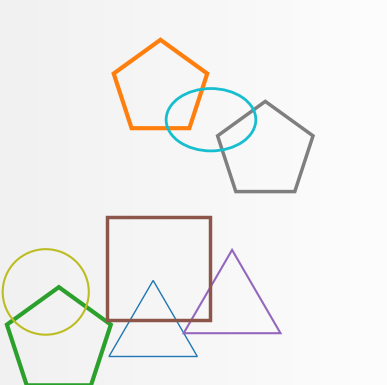[{"shape": "triangle", "thickness": 1, "radius": 0.66, "center": [0.395, 0.14]}, {"shape": "pentagon", "thickness": 3, "radius": 0.63, "center": [0.414, 0.77]}, {"shape": "pentagon", "thickness": 3, "radius": 0.7, "center": [0.152, 0.113]}, {"shape": "triangle", "thickness": 1.5, "radius": 0.72, "center": [0.599, 0.207]}, {"shape": "square", "thickness": 2.5, "radius": 0.67, "center": [0.409, 0.303]}, {"shape": "pentagon", "thickness": 2.5, "radius": 0.65, "center": [0.685, 0.607]}, {"shape": "circle", "thickness": 1.5, "radius": 0.56, "center": [0.118, 0.242]}, {"shape": "oval", "thickness": 2, "radius": 0.58, "center": [0.544, 0.689]}]